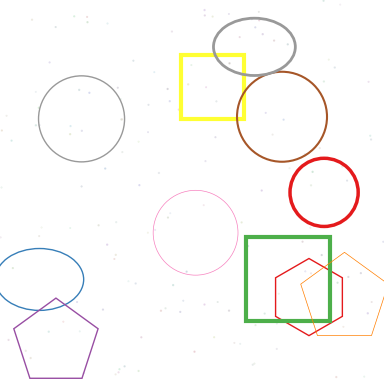[{"shape": "circle", "thickness": 2.5, "radius": 0.44, "center": [0.842, 0.5]}, {"shape": "hexagon", "thickness": 1, "radius": 0.5, "center": [0.803, 0.228]}, {"shape": "oval", "thickness": 1, "radius": 0.57, "center": [0.102, 0.274]}, {"shape": "square", "thickness": 3, "radius": 0.55, "center": [0.748, 0.276]}, {"shape": "pentagon", "thickness": 1, "radius": 0.58, "center": [0.145, 0.111]}, {"shape": "pentagon", "thickness": 0.5, "radius": 0.6, "center": [0.895, 0.225]}, {"shape": "square", "thickness": 3, "radius": 0.41, "center": [0.552, 0.774]}, {"shape": "circle", "thickness": 1.5, "radius": 0.58, "center": [0.733, 0.697]}, {"shape": "circle", "thickness": 0.5, "radius": 0.55, "center": [0.508, 0.395]}, {"shape": "circle", "thickness": 1, "radius": 0.56, "center": [0.212, 0.691]}, {"shape": "oval", "thickness": 2, "radius": 0.53, "center": [0.661, 0.878]}]